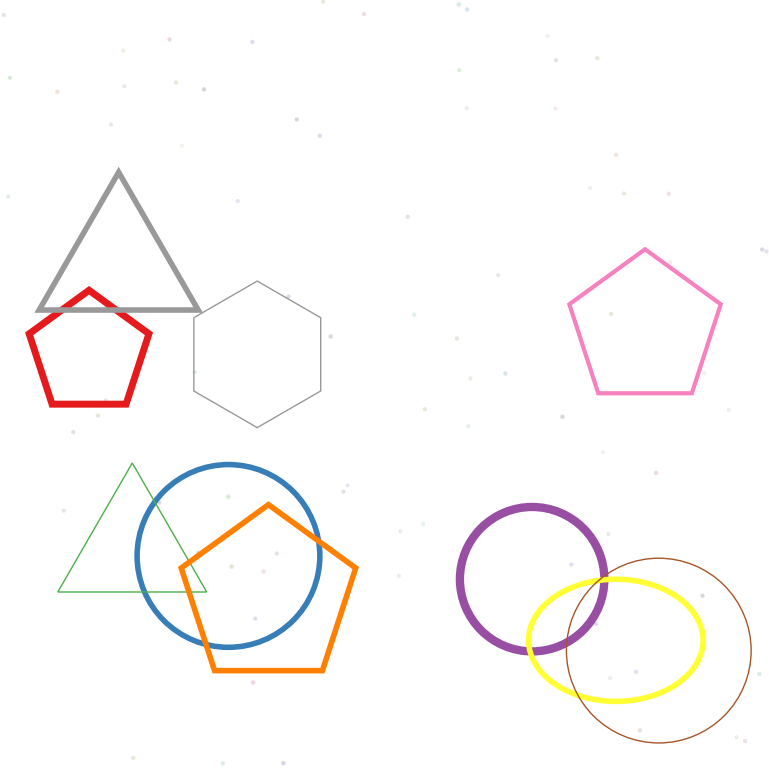[{"shape": "pentagon", "thickness": 2.5, "radius": 0.41, "center": [0.116, 0.541]}, {"shape": "circle", "thickness": 2, "radius": 0.59, "center": [0.297, 0.278]}, {"shape": "triangle", "thickness": 0.5, "radius": 0.56, "center": [0.172, 0.287]}, {"shape": "circle", "thickness": 3, "radius": 0.47, "center": [0.691, 0.248]}, {"shape": "pentagon", "thickness": 2, "radius": 0.6, "center": [0.349, 0.225]}, {"shape": "oval", "thickness": 2, "radius": 0.57, "center": [0.8, 0.168]}, {"shape": "circle", "thickness": 0.5, "radius": 0.6, "center": [0.856, 0.155]}, {"shape": "pentagon", "thickness": 1.5, "radius": 0.52, "center": [0.838, 0.573]}, {"shape": "triangle", "thickness": 2, "radius": 0.6, "center": [0.154, 0.657]}, {"shape": "hexagon", "thickness": 0.5, "radius": 0.48, "center": [0.334, 0.54]}]